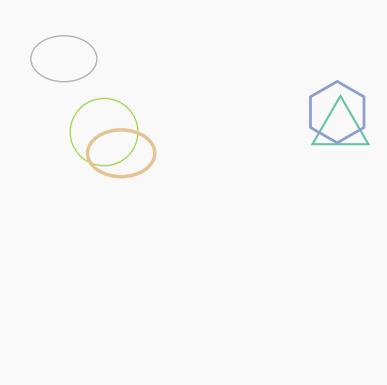[{"shape": "triangle", "thickness": 1.5, "radius": 0.42, "center": [0.879, 0.667]}, {"shape": "hexagon", "thickness": 2, "radius": 0.4, "center": [0.87, 0.709]}, {"shape": "circle", "thickness": 1, "radius": 0.44, "center": [0.269, 0.657]}, {"shape": "oval", "thickness": 2.5, "radius": 0.43, "center": [0.313, 0.602]}, {"shape": "oval", "thickness": 1, "radius": 0.43, "center": [0.165, 0.847]}]